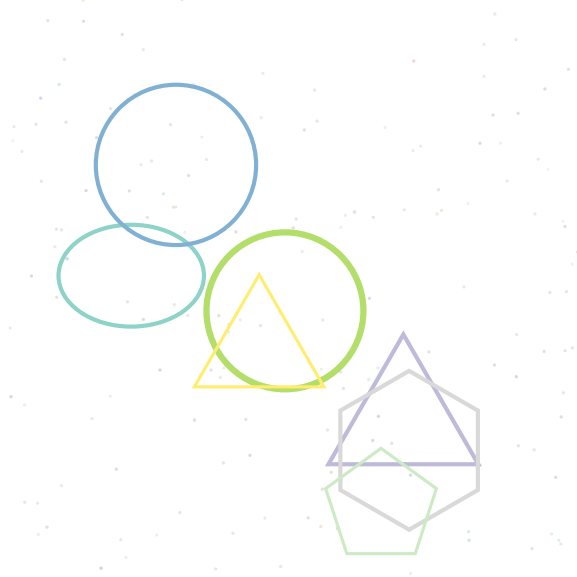[{"shape": "oval", "thickness": 2, "radius": 0.63, "center": [0.227, 0.522]}, {"shape": "triangle", "thickness": 2, "radius": 0.75, "center": [0.698, 0.27]}, {"shape": "circle", "thickness": 2, "radius": 0.69, "center": [0.305, 0.714]}, {"shape": "circle", "thickness": 3, "radius": 0.68, "center": [0.493, 0.461]}, {"shape": "hexagon", "thickness": 2, "radius": 0.69, "center": [0.708, 0.219]}, {"shape": "pentagon", "thickness": 1.5, "radius": 0.5, "center": [0.66, 0.122]}, {"shape": "triangle", "thickness": 1.5, "radius": 0.65, "center": [0.449, 0.394]}]